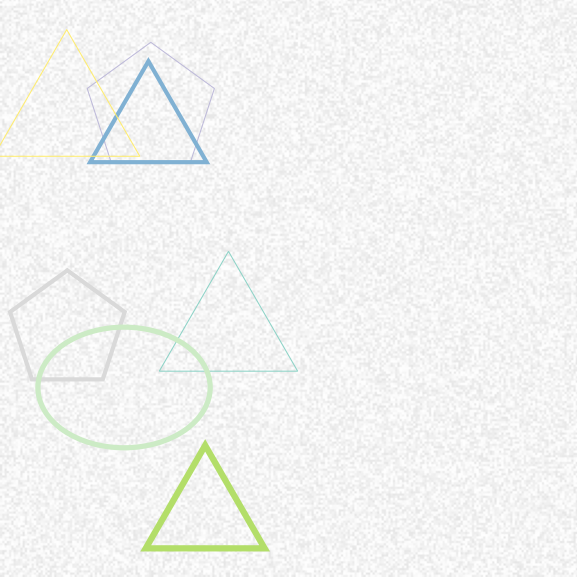[{"shape": "triangle", "thickness": 0.5, "radius": 0.69, "center": [0.396, 0.426]}, {"shape": "pentagon", "thickness": 0.5, "radius": 0.58, "center": [0.261, 0.81]}, {"shape": "triangle", "thickness": 2, "radius": 0.58, "center": [0.257, 0.777]}, {"shape": "triangle", "thickness": 3, "radius": 0.59, "center": [0.355, 0.109]}, {"shape": "pentagon", "thickness": 2, "radius": 0.52, "center": [0.117, 0.427]}, {"shape": "oval", "thickness": 2.5, "radius": 0.75, "center": [0.215, 0.328]}, {"shape": "triangle", "thickness": 0.5, "radius": 0.73, "center": [0.116, 0.802]}]